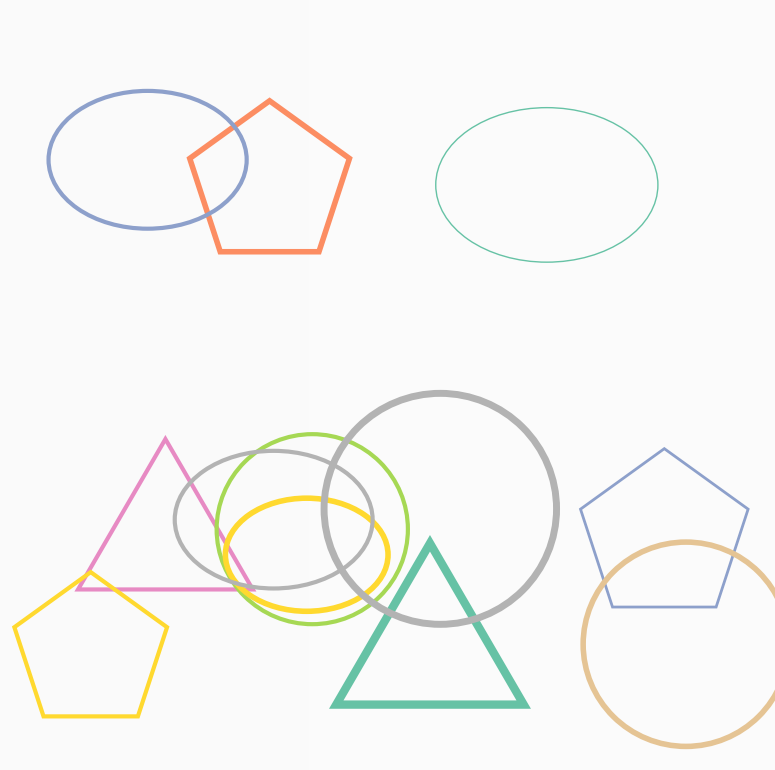[{"shape": "oval", "thickness": 0.5, "radius": 0.72, "center": [0.706, 0.76]}, {"shape": "triangle", "thickness": 3, "radius": 0.7, "center": [0.555, 0.155]}, {"shape": "pentagon", "thickness": 2, "radius": 0.54, "center": [0.348, 0.761]}, {"shape": "oval", "thickness": 1.5, "radius": 0.64, "center": [0.19, 0.792]}, {"shape": "pentagon", "thickness": 1, "radius": 0.57, "center": [0.857, 0.304]}, {"shape": "triangle", "thickness": 1.5, "radius": 0.65, "center": [0.213, 0.3]}, {"shape": "circle", "thickness": 1.5, "radius": 0.62, "center": [0.403, 0.313]}, {"shape": "oval", "thickness": 2, "radius": 0.52, "center": [0.396, 0.28]}, {"shape": "pentagon", "thickness": 1.5, "radius": 0.52, "center": [0.117, 0.153]}, {"shape": "circle", "thickness": 2, "radius": 0.66, "center": [0.885, 0.163]}, {"shape": "circle", "thickness": 2.5, "radius": 0.75, "center": [0.568, 0.339]}, {"shape": "oval", "thickness": 1.5, "radius": 0.64, "center": [0.353, 0.325]}]